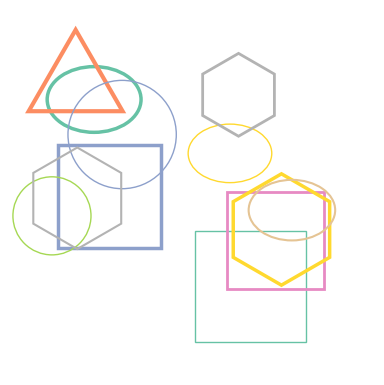[{"shape": "oval", "thickness": 2.5, "radius": 0.61, "center": [0.244, 0.742]}, {"shape": "square", "thickness": 1, "radius": 0.72, "center": [0.651, 0.255]}, {"shape": "triangle", "thickness": 3, "radius": 0.7, "center": [0.196, 0.782]}, {"shape": "circle", "thickness": 1, "radius": 0.7, "center": [0.317, 0.651]}, {"shape": "square", "thickness": 2.5, "radius": 0.67, "center": [0.284, 0.49]}, {"shape": "square", "thickness": 2, "radius": 0.63, "center": [0.715, 0.375]}, {"shape": "circle", "thickness": 1, "radius": 0.51, "center": [0.135, 0.439]}, {"shape": "hexagon", "thickness": 2.5, "radius": 0.72, "center": [0.731, 0.404]}, {"shape": "oval", "thickness": 1, "radius": 0.54, "center": [0.597, 0.602]}, {"shape": "oval", "thickness": 1.5, "radius": 0.56, "center": [0.758, 0.454]}, {"shape": "hexagon", "thickness": 2, "radius": 0.54, "center": [0.62, 0.754]}, {"shape": "hexagon", "thickness": 1.5, "radius": 0.66, "center": [0.201, 0.485]}]